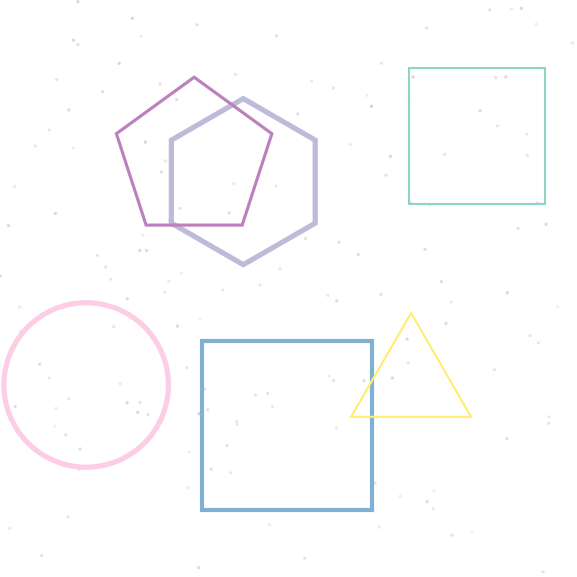[{"shape": "square", "thickness": 1, "radius": 0.59, "center": [0.826, 0.764]}, {"shape": "hexagon", "thickness": 2.5, "radius": 0.72, "center": [0.421, 0.685]}, {"shape": "square", "thickness": 2, "radius": 0.73, "center": [0.497, 0.262]}, {"shape": "circle", "thickness": 2.5, "radius": 0.71, "center": [0.149, 0.333]}, {"shape": "pentagon", "thickness": 1.5, "radius": 0.71, "center": [0.336, 0.724]}, {"shape": "triangle", "thickness": 1, "radius": 0.6, "center": [0.712, 0.337]}]